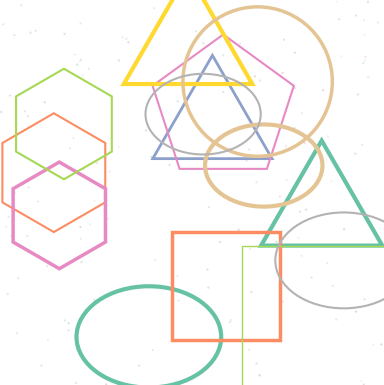[{"shape": "oval", "thickness": 3, "radius": 0.94, "center": [0.387, 0.125]}, {"shape": "triangle", "thickness": 3, "radius": 0.91, "center": [0.836, 0.453]}, {"shape": "square", "thickness": 2.5, "radius": 0.7, "center": [0.588, 0.258]}, {"shape": "hexagon", "thickness": 1.5, "radius": 0.77, "center": [0.14, 0.551]}, {"shape": "triangle", "thickness": 2, "radius": 0.89, "center": [0.552, 0.677]}, {"shape": "hexagon", "thickness": 2.5, "radius": 0.69, "center": [0.154, 0.441]}, {"shape": "pentagon", "thickness": 1.5, "radius": 0.96, "center": [0.58, 0.717]}, {"shape": "square", "thickness": 1, "radius": 0.95, "center": [0.818, 0.172]}, {"shape": "hexagon", "thickness": 1.5, "radius": 0.72, "center": [0.166, 0.678]}, {"shape": "triangle", "thickness": 3, "radius": 0.96, "center": [0.488, 0.878]}, {"shape": "circle", "thickness": 2.5, "radius": 0.97, "center": [0.669, 0.788]}, {"shape": "oval", "thickness": 3, "radius": 0.76, "center": [0.685, 0.57]}, {"shape": "oval", "thickness": 1.5, "radius": 0.89, "center": [0.893, 0.324]}, {"shape": "oval", "thickness": 1.5, "radius": 0.75, "center": [0.528, 0.704]}]